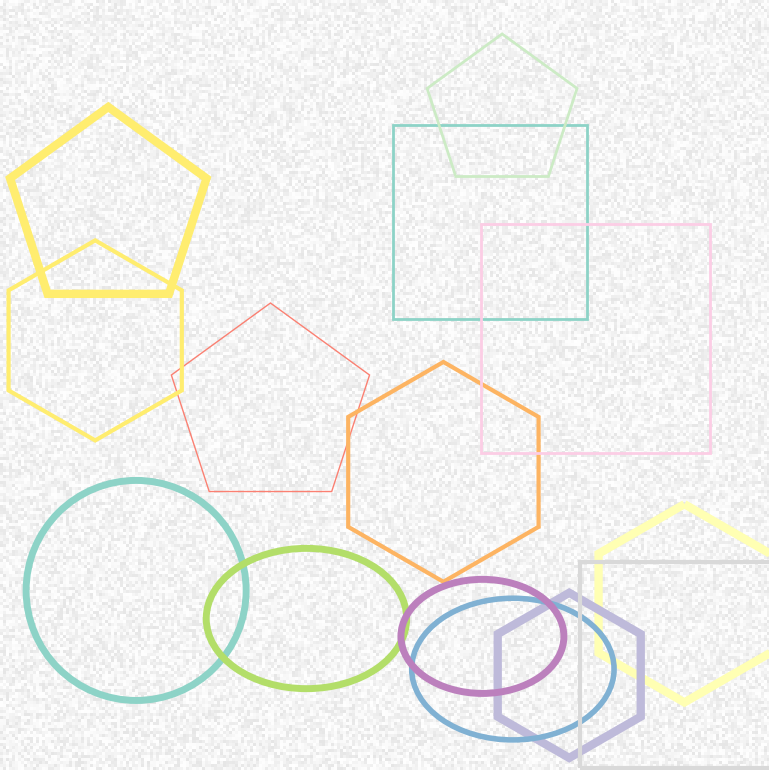[{"shape": "circle", "thickness": 2.5, "radius": 0.71, "center": [0.177, 0.233]}, {"shape": "square", "thickness": 1, "radius": 0.63, "center": [0.636, 0.712]}, {"shape": "hexagon", "thickness": 3, "radius": 0.64, "center": [0.889, 0.217]}, {"shape": "hexagon", "thickness": 3, "radius": 0.54, "center": [0.739, 0.123]}, {"shape": "pentagon", "thickness": 0.5, "radius": 0.68, "center": [0.351, 0.471]}, {"shape": "oval", "thickness": 2, "radius": 0.66, "center": [0.666, 0.131]}, {"shape": "hexagon", "thickness": 1.5, "radius": 0.71, "center": [0.576, 0.387]}, {"shape": "oval", "thickness": 2.5, "radius": 0.65, "center": [0.398, 0.197]}, {"shape": "square", "thickness": 1, "radius": 0.74, "center": [0.774, 0.56]}, {"shape": "square", "thickness": 1.5, "radius": 0.67, "center": [0.886, 0.136]}, {"shape": "oval", "thickness": 2.5, "radius": 0.53, "center": [0.627, 0.174]}, {"shape": "pentagon", "thickness": 1, "radius": 0.51, "center": [0.652, 0.854]}, {"shape": "pentagon", "thickness": 3, "radius": 0.67, "center": [0.141, 0.727]}, {"shape": "hexagon", "thickness": 1.5, "radius": 0.65, "center": [0.124, 0.558]}]